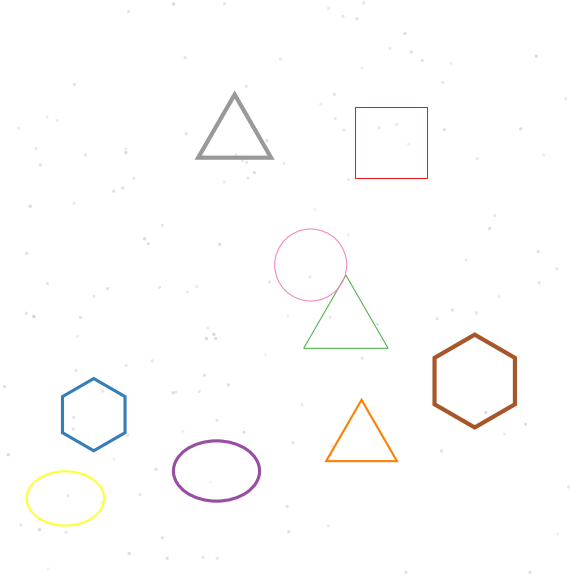[{"shape": "square", "thickness": 0.5, "radius": 0.31, "center": [0.677, 0.752]}, {"shape": "hexagon", "thickness": 1.5, "radius": 0.31, "center": [0.162, 0.281]}, {"shape": "triangle", "thickness": 0.5, "radius": 0.42, "center": [0.599, 0.438]}, {"shape": "oval", "thickness": 1.5, "radius": 0.37, "center": [0.375, 0.184]}, {"shape": "triangle", "thickness": 1, "radius": 0.35, "center": [0.626, 0.236]}, {"shape": "oval", "thickness": 1, "radius": 0.34, "center": [0.113, 0.136]}, {"shape": "hexagon", "thickness": 2, "radius": 0.4, "center": [0.822, 0.339]}, {"shape": "circle", "thickness": 0.5, "radius": 0.31, "center": [0.538, 0.54]}, {"shape": "triangle", "thickness": 2, "radius": 0.36, "center": [0.406, 0.763]}]